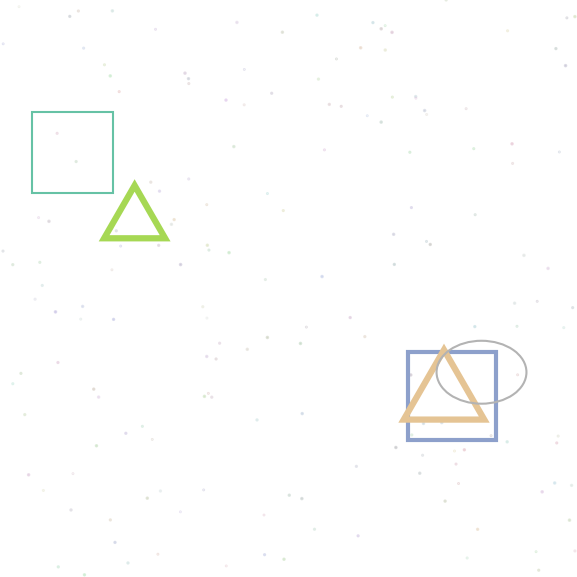[{"shape": "square", "thickness": 1, "radius": 0.35, "center": [0.126, 0.736]}, {"shape": "square", "thickness": 2, "radius": 0.38, "center": [0.783, 0.313]}, {"shape": "triangle", "thickness": 3, "radius": 0.3, "center": [0.233, 0.617]}, {"shape": "triangle", "thickness": 3, "radius": 0.4, "center": [0.769, 0.313]}, {"shape": "oval", "thickness": 1, "radius": 0.39, "center": [0.834, 0.355]}]